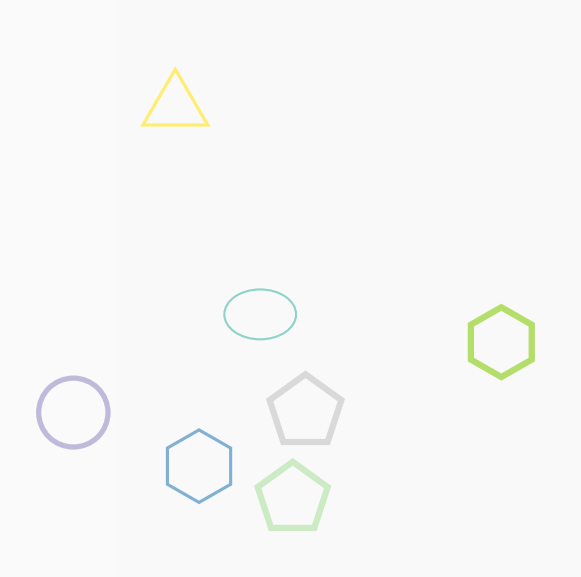[{"shape": "oval", "thickness": 1, "radius": 0.31, "center": [0.448, 0.455]}, {"shape": "circle", "thickness": 2.5, "radius": 0.3, "center": [0.126, 0.285]}, {"shape": "hexagon", "thickness": 1.5, "radius": 0.31, "center": [0.342, 0.192]}, {"shape": "hexagon", "thickness": 3, "radius": 0.3, "center": [0.862, 0.407]}, {"shape": "pentagon", "thickness": 3, "radius": 0.32, "center": [0.526, 0.286]}, {"shape": "pentagon", "thickness": 3, "radius": 0.32, "center": [0.504, 0.136]}, {"shape": "triangle", "thickness": 1.5, "radius": 0.32, "center": [0.302, 0.815]}]